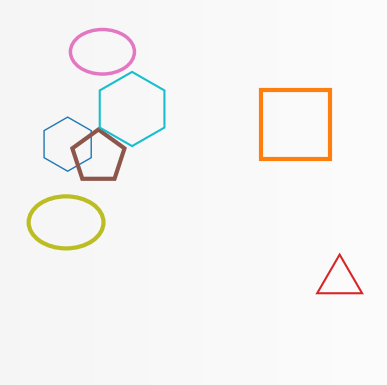[{"shape": "hexagon", "thickness": 1, "radius": 0.35, "center": [0.175, 0.626]}, {"shape": "square", "thickness": 3, "radius": 0.44, "center": [0.763, 0.677]}, {"shape": "triangle", "thickness": 1.5, "radius": 0.33, "center": [0.876, 0.272]}, {"shape": "pentagon", "thickness": 3, "radius": 0.35, "center": [0.254, 0.593]}, {"shape": "oval", "thickness": 2.5, "radius": 0.41, "center": [0.264, 0.866]}, {"shape": "oval", "thickness": 3, "radius": 0.48, "center": [0.171, 0.422]}, {"shape": "hexagon", "thickness": 1.5, "radius": 0.48, "center": [0.341, 0.717]}]